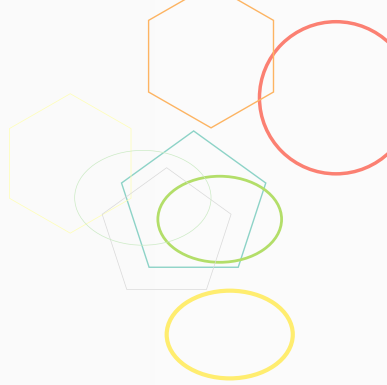[{"shape": "pentagon", "thickness": 1, "radius": 0.98, "center": [0.5, 0.464]}, {"shape": "hexagon", "thickness": 0.5, "radius": 0.91, "center": [0.181, 0.576]}, {"shape": "circle", "thickness": 2.5, "radius": 0.99, "center": [0.867, 0.746]}, {"shape": "hexagon", "thickness": 1, "radius": 0.93, "center": [0.545, 0.854]}, {"shape": "oval", "thickness": 2, "radius": 0.8, "center": [0.567, 0.43]}, {"shape": "pentagon", "thickness": 0.5, "radius": 0.87, "center": [0.43, 0.389]}, {"shape": "oval", "thickness": 0.5, "radius": 0.88, "center": [0.369, 0.486]}, {"shape": "oval", "thickness": 3, "radius": 0.81, "center": [0.593, 0.131]}]